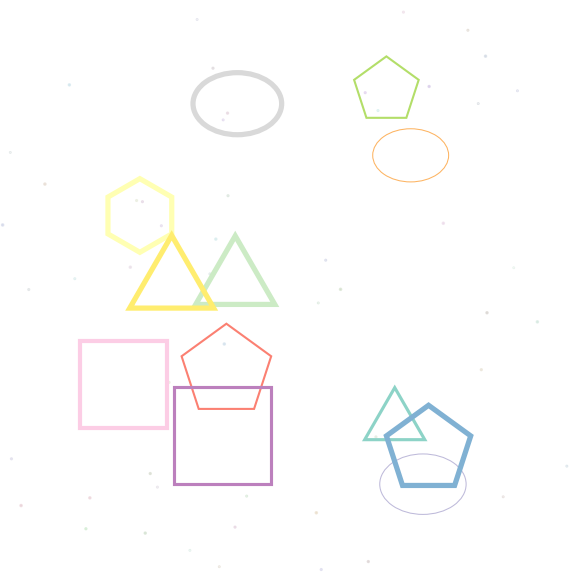[{"shape": "triangle", "thickness": 1.5, "radius": 0.3, "center": [0.684, 0.268]}, {"shape": "hexagon", "thickness": 2.5, "radius": 0.32, "center": [0.242, 0.626]}, {"shape": "oval", "thickness": 0.5, "radius": 0.37, "center": [0.732, 0.161]}, {"shape": "pentagon", "thickness": 1, "radius": 0.41, "center": [0.392, 0.357]}, {"shape": "pentagon", "thickness": 2.5, "radius": 0.38, "center": [0.742, 0.221]}, {"shape": "oval", "thickness": 0.5, "radius": 0.33, "center": [0.711, 0.73]}, {"shape": "pentagon", "thickness": 1, "radius": 0.29, "center": [0.669, 0.843]}, {"shape": "square", "thickness": 2, "radius": 0.38, "center": [0.214, 0.333]}, {"shape": "oval", "thickness": 2.5, "radius": 0.38, "center": [0.411, 0.82]}, {"shape": "square", "thickness": 1.5, "radius": 0.42, "center": [0.385, 0.245]}, {"shape": "triangle", "thickness": 2.5, "radius": 0.4, "center": [0.407, 0.512]}, {"shape": "triangle", "thickness": 2.5, "radius": 0.42, "center": [0.297, 0.508]}]